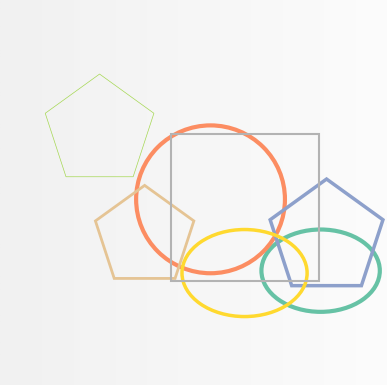[{"shape": "oval", "thickness": 3, "radius": 0.76, "center": [0.827, 0.297]}, {"shape": "circle", "thickness": 3, "radius": 0.96, "center": [0.543, 0.482]}, {"shape": "pentagon", "thickness": 2.5, "radius": 0.77, "center": [0.843, 0.382]}, {"shape": "pentagon", "thickness": 0.5, "radius": 0.74, "center": [0.257, 0.66]}, {"shape": "oval", "thickness": 2.5, "radius": 0.81, "center": [0.631, 0.291]}, {"shape": "pentagon", "thickness": 2, "radius": 0.67, "center": [0.373, 0.385]}, {"shape": "square", "thickness": 1.5, "radius": 0.95, "center": [0.632, 0.462]}]